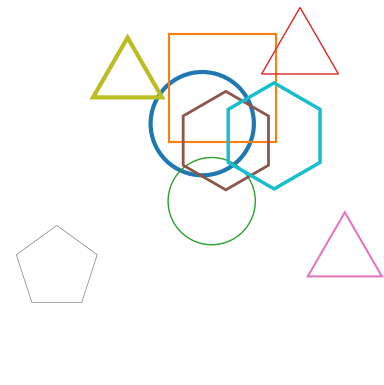[{"shape": "circle", "thickness": 3, "radius": 0.67, "center": [0.525, 0.679]}, {"shape": "square", "thickness": 1.5, "radius": 0.7, "center": [0.578, 0.772]}, {"shape": "circle", "thickness": 1, "radius": 0.57, "center": [0.55, 0.478]}, {"shape": "triangle", "thickness": 1, "radius": 0.58, "center": [0.779, 0.865]}, {"shape": "hexagon", "thickness": 2, "radius": 0.64, "center": [0.587, 0.635]}, {"shape": "triangle", "thickness": 1.5, "radius": 0.56, "center": [0.896, 0.338]}, {"shape": "pentagon", "thickness": 0.5, "radius": 0.55, "center": [0.147, 0.304]}, {"shape": "triangle", "thickness": 3, "radius": 0.52, "center": [0.331, 0.799]}, {"shape": "hexagon", "thickness": 2.5, "radius": 0.69, "center": [0.712, 0.647]}]